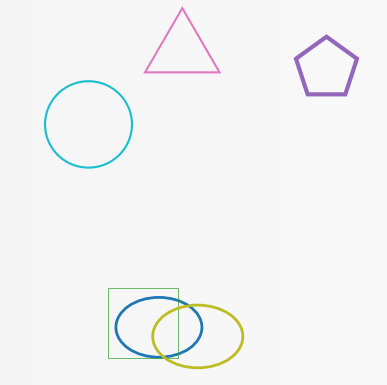[{"shape": "oval", "thickness": 2, "radius": 0.55, "center": [0.41, 0.15]}, {"shape": "square", "thickness": 0.5, "radius": 0.45, "center": [0.369, 0.161]}, {"shape": "pentagon", "thickness": 3, "radius": 0.41, "center": [0.843, 0.822]}, {"shape": "triangle", "thickness": 1.5, "radius": 0.56, "center": [0.47, 0.868]}, {"shape": "oval", "thickness": 2, "radius": 0.58, "center": [0.51, 0.126]}, {"shape": "circle", "thickness": 1.5, "radius": 0.56, "center": [0.228, 0.677]}]